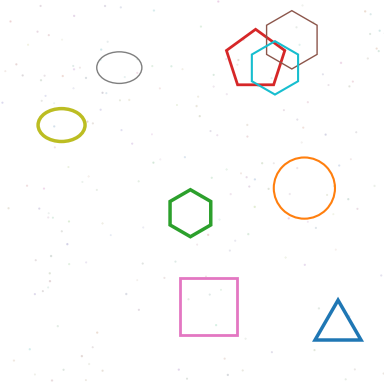[{"shape": "triangle", "thickness": 2.5, "radius": 0.34, "center": [0.878, 0.151]}, {"shape": "circle", "thickness": 1.5, "radius": 0.4, "center": [0.791, 0.511]}, {"shape": "hexagon", "thickness": 2.5, "radius": 0.31, "center": [0.495, 0.446]}, {"shape": "pentagon", "thickness": 2, "radius": 0.4, "center": [0.664, 0.844]}, {"shape": "hexagon", "thickness": 1, "radius": 0.38, "center": [0.758, 0.897]}, {"shape": "square", "thickness": 2, "radius": 0.37, "center": [0.542, 0.204]}, {"shape": "oval", "thickness": 1, "radius": 0.29, "center": [0.31, 0.824]}, {"shape": "oval", "thickness": 2.5, "radius": 0.3, "center": [0.16, 0.675]}, {"shape": "hexagon", "thickness": 1.5, "radius": 0.35, "center": [0.714, 0.824]}]